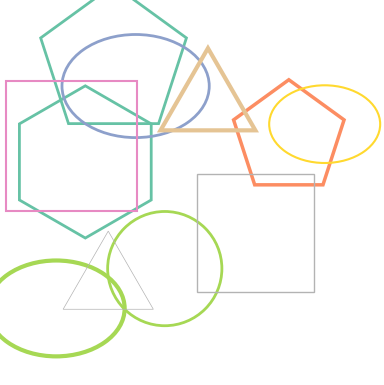[{"shape": "pentagon", "thickness": 2, "radius": 1.0, "center": [0.295, 0.84]}, {"shape": "hexagon", "thickness": 2, "radius": 0.99, "center": [0.222, 0.579]}, {"shape": "pentagon", "thickness": 2.5, "radius": 0.75, "center": [0.75, 0.642]}, {"shape": "oval", "thickness": 2, "radius": 0.96, "center": [0.352, 0.777]}, {"shape": "square", "thickness": 1.5, "radius": 0.85, "center": [0.186, 0.62]}, {"shape": "oval", "thickness": 3, "radius": 0.89, "center": [0.146, 0.199]}, {"shape": "circle", "thickness": 2, "radius": 0.74, "center": [0.428, 0.302]}, {"shape": "oval", "thickness": 1.5, "radius": 0.72, "center": [0.843, 0.678]}, {"shape": "triangle", "thickness": 3, "radius": 0.71, "center": [0.54, 0.733]}, {"shape": "triangle", "thickness": 0.5, "radius": 0.68, "center": [0.281, 0.264]}, {"shape": "square", "thickness": 1, "radius": 0.76, "center": [0.664, 0.395]}]